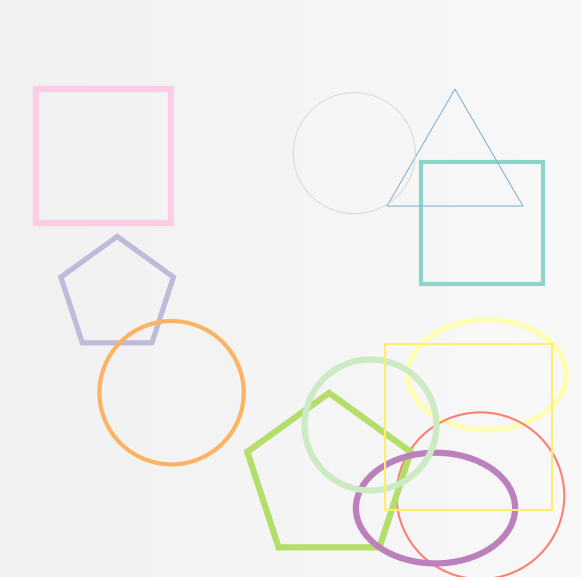[{"shape": "square", "thickness": 2, "radius": 0.52, "center": [0.828, 0.613]}, {"shape": "oval", "thickness": 2.5, "radius": 0.68, "center": [0.838, 0.35]}, {"shape": "pentagon", "thickness": 2.5, "radius": 0.51, "center": [0.202, 0.488]}, {"shape": "circle", "thickness": 1, "radius": 0.72, "center": [0.826, 0.141]}, {"shape": "triangle", "thickness": 0.5, "radius": 0.68, "center": [0.783, 0.71]}, {"shape": "circle", "thickness": 2, "radius": 0.62, "center": [0.295, 0.319]}, {"shape": "pentagon", "thickness": 3, "radius": 0.74, "center": [0.566, 0.171]}, {"shape": "square", "thickness": 3, "radius": 0.58, "center": [0.178, 0.729]}, {"shape": "circle", "thickness": 0.5, "radius": 0.52, "center": [0.609, 0.734]}, {"shape": "oval", "thickness": 3, "radius": 0.68, "center": [0.749, 0.119]}, {"shape": "circle", "thickness": 3, "radius": 0.57, "center": [0.637, 0.263]}, {"shape": "square", "thickness": 1, "radius": 0.72, "center": [0.806, 0.259]}]